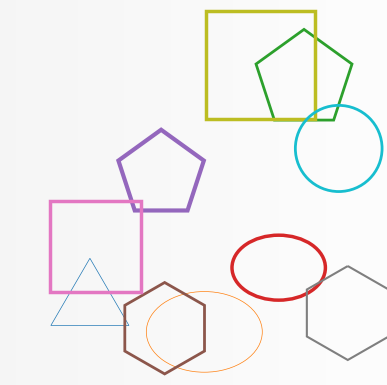[{"shape": "triangle", "thickness": 0.5, "radius": 0.58, "center": [0.232, 0.213]}, {"shape": "oval", "thickness": 0.5, "radius": 0.75, "center": [0.527, 0.138]}, {"shape": "pentagon", "thickness": 2, "radius": 0.65, "center": [0.785, 0.793]}, {"shape": "oval", "thickness": 2.5, "radius": 0.6, "center": [0.719, 0.305]}, {"shape": "pentagon", "thickness": 3, "radius": 0.58, "center": [0.416, 0.547]}, {"shape": "hexagon", "thickness": 2, "radius": 0.59, "center": [0.425, 0.147]}, {"shape": "square", "thickness": 2.5, "radius": 0.59, "center": [0.247, 0.36]}, {"shape": "hexagon", "thickness": 1.5, "radius": 0.61, "center": [0.898, 0.187]}, {"shape": "square", "thickness": 2.5, "radius": 0.7, "center": [0.672, 0.831]}, {"shape": "circle", "thickness": 2, "radius": 0.56, "center": [0.874, 0.614]}]